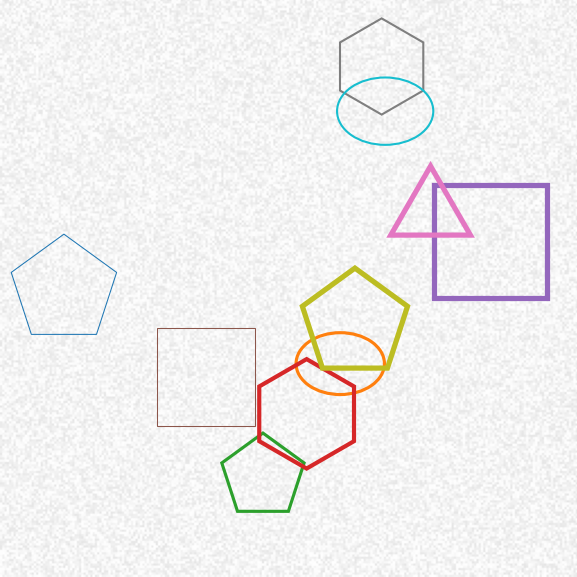[{"shape": "pentagon", "thickness": 0.5, "radius": 0.48, "center": [0.111, 0.498]}, {"shape": "oval", "thickness": 1.5, "radius": 0.38, "center": [0.589, 0.369]}, {"shape": "pentagon", "thickness": 1.5, "radius": 0.37, "center": [0.455, 0.174]}, {"shape": "hexagon", "thickness": 2, "radius": 0.47, "center": [0.531, 0.283]}, {"shape": "square", "thickness": 2.5, "radius": 0.49, "center": [0.85, 0.581]}, {"shape": "square", "thickness": 0.5, "radius": 0.42, "center": [0.357, 0.346]}, {"shape": "triangle", "thickness": 2.5, "radius": 0.4, "center": [0.746, 0.632]}, {"shape": "hexagon", "thickness": 1, "radius": 0.42, "center": [0.661, 0.884]}, {"shape": "pentagon", "thickness": 2.5, "radius": 0.48, "center": [0.615, 0.439]}, {"shape": "oval", "thickness": 1, "radius": 0.42, "center": [0.667, 0.807]}]